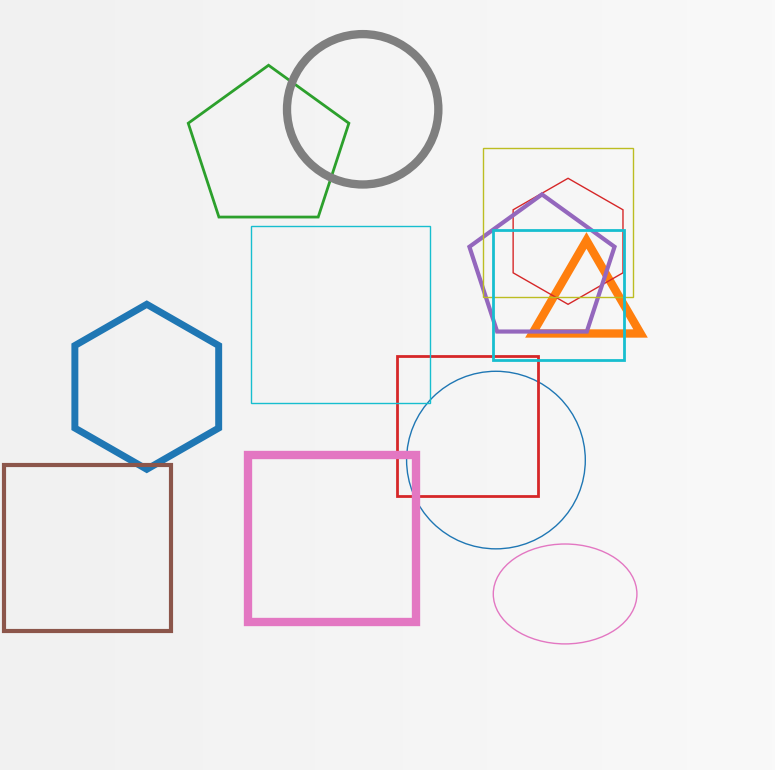[{"shape": "circle", "thickness": 0.5, "radius": 0.58, "center": [0.64, 0.403]}, {"shape": "hexagon", "thickness": 2.5, "radius": 0.54, "center": [0.189, 0.498]}, {"shape": "triangle", "thickness": 3, "radius": 0.4, "center": [0.757, 0.607]}, {"shape": "pentagon", "thickness": 1, "radius": 0.54, "center": [0.347, 0.806]}, {"shape": "square", "thickness": 1, "radius": 0.46, "center": [0.603, 0.447]}, {"shape": "hexagon", "thickness": 0.5, "radius": 0.41, "center": [0.733, 0.687]}, {"shape": "pentagon", "thickness": 1.5, "radius": 0.49, "center": [0.699, 0.649]}, {"shape": "square", "thickness": 1.5, "radius": 0.54, "center": [0.113, 0.288]}, {"shape": "square", "thickness": 3, "radius": 0.54, "center": [0.429, 0.301]}, {"shape": "oval", "thickness": 0.5, "radius": 0.46, "center": [0.729, 0.229]}, {"shape": "circle", "thickness": 3, "radius": 0.49, "center": [0.468, 0.858]}, {"shape": "square", "thickness": 0.5, "radius": 0.48, "center": [0.72, 0.711]}, {"shape": "square", "thickness": 1, "radius": 0.42, "center": [0.721, 0.617]}, {"shape": "square", "thickness": 0.5, "radius": 0.57, "center": [0.439, 0.592]}]